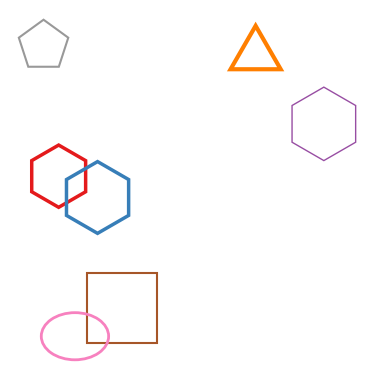[{"shape": "hexagon", "thickness": 2.5, "radius": 0.4, "center": [0.152, 0.542]}, {"shape": "hexagon", "thickness": 2.5, "radius": 0.47, "center": [0.253, 0.487]}, {"shape": "hexagon", "thickness": 1, "radius": 0.48, "center": [0.841, 0.678]}, {"shape": "triangle", "thickness": 3, "radius": 0.38, "center": [0.664, 0.858]}, {"shape": "square", "thickness": 1.5, "radius": 0.45, "center": [0.317, 0.2]}, {"shape": "oval", "thickness": 2, "radius": 0.44, "center": [0.195, 0.127]}, {"shape": "pentagon", "thickness": 1.5, "radius": 0.34, "center": [0.113, 0.881]}]